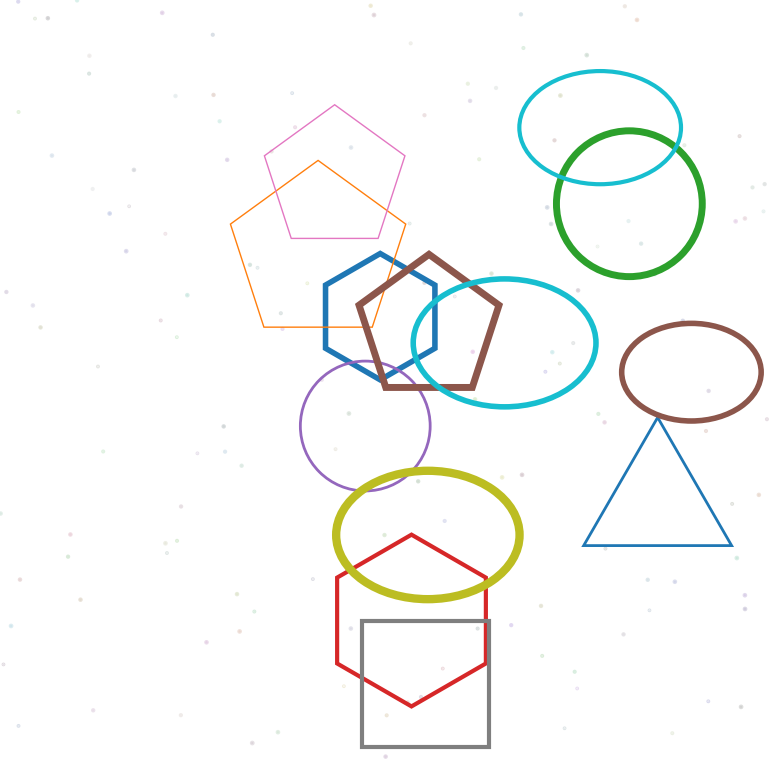[{"shape": "hexagon", "thickness": 2, "radius": 0.41, "center": [0.494, 0.589]}, {"shape": "triangle", "thickness": 1, "radius": 0.55, "center": [0.854, 0.347]}, {"shape": "pentagon", "thickness": 0.5, "radius": 0.6, "center": [0.413, 0.672]}, {"shape": "circle", "thickness": 2.5, "radius": 0.47, "center": [0.817, 0.735]}, {"shape": "hexagon", "thickness": 1.5, "radius": 0.56, "center": [0.534, 0.194]}, {"shape": "circle", "thickness": 1, "radius": 0.42, "center": [0.474, 0.447]}, {"shape": "pentagon", "thickness": 2.5, "radius": 0.48, "center": [0.557, 0.574]}, {"shape": "oval", "thickness": 2, "radius": 0.45, "center": [0.898, 0.517]}, {"shape": "pentagon", "thickness": 0.5, "radius": 0.48, "center": [0.435, 0.768]}, {"shape": "square", "thickness": 1.5, "radius": 0.41, "center": [0.552, 0.112]}, {"shape": "oval", "thickness": 3, "radius": 0.6, "center": [0.556, 0.305]}, {"shape": "oval", "thickness": 2, "radius": 0.59, "center": [0.655, 0.555]}, {"shape": "oval", "thickness": 1.5, "radius": 0.52, "center": [0.779, 0.834]}]